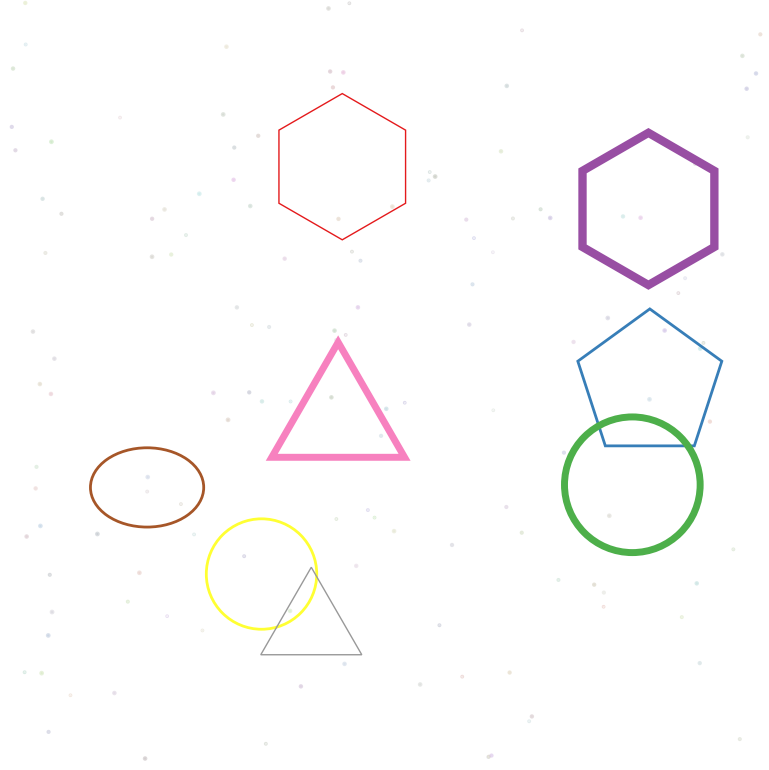[{"shape": "hexagon", "thickness": 0.5, "radius": 0.47, "center": [0.444, 0.784]}, {"shape": "pentagon", "thickness": 1, "radius": 0.49, "center": [0.844, 0.5]}, {"shape": "circle", "thickness": 2.5, "radius": 0.44, "center": [0.821, 0.37]}, {"shape": "hexagon", "thickness": 3, "radius": 0.49, "center": [0.842, 0.729]}, {"shape": "circle", "thickness": 1, "radius": 0.36, "center": [0.34, 0.254]}, {"shape": "oval", "thickness": 1, "radius": 0.37, "center": [0.191, 0.367]}, {"shape": "triangle", "thickness": 2.5, "radius": 0.5, "center": [0.439, 0.456]}, {"shape": "triangle", "thickness": 0.5, "radius": 0.38, "center": [0.404, 0.188]}]